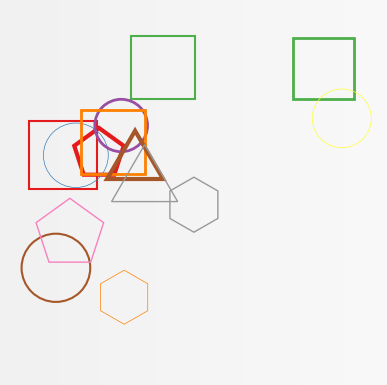[{"shape": "square", "thickness": 1.5, "radius": 0.44, "center": [0.162, 0.598]}, {"shape": "pentagon", "thickness": 3, "radius": 0.34, "center": [0.255, 0.601]}, {"shape": "circle", "thickness": 0.5, "radius": 0.42, "center": [0.196, 0.597]}, {"shape": "square", "thickness": 1.5, "radius": 0.41, "center": [0.421, 0.824]}, {"shape": "square", "thickness": 2, "radius": 0.4, "center": [0.835, 0.821]}, {"shape": "circle", "thickness": 2, "radius": 0.34, "center": [0.313, 0.674]}, {"shape": "hexagon", "thickness": 0.5, "radius": 0.35, "center": [0.32, 0.228]}, {"shape": "square", "thickness": 2, "radius": 0.41, "center": [0.291, 0.631]}, {"shape": "circle", "thickness": 0.5, "radius": 0.38, "center": [0.882, 0.693]}, {"shape": "triangle", "thickness": 3, "radius": 0.42, "center": [0.349, 0.577]}, {"shape": "circle", "thickness": 1.5, "radius": 0.44, "center": [0.144, 0.304]}, {"shape": "pentagon", "thickness": 1, "radius": 0.46, "center": [0.18, 0.393]}, {"shape": "hexagon", "thickness": 1, "radius": 0.36, "center": [0.5, 0.468]}, {"shape": "triangle", "thickness": 1, "radius": 0.49, "center": [0.373, 0.526]}]